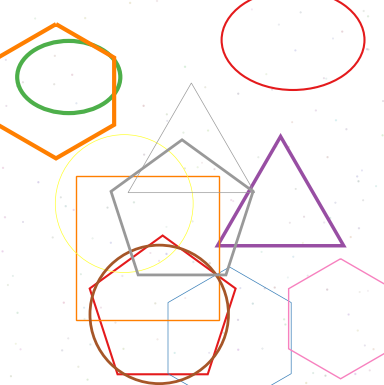[{"shape": "pentagon", "thickness": 1.5, "radius": 1.0, "center": [0.422, 0.189]}, {"shape": "oval", "thickness": 1.5, "radius": 0.93, "center": [0.761, 0.896]}, {"shape": "hexagon", "thickness": 0.5, "radius": 0.92, "center": [0.596, 0.122]}, {"shape": "oval", "thickness": 3, "radius": 0.67, "center": [0.179, 0.8]}, {"shape": "triangle", "thickness": 2.5, "radius": 0.95, "center": [0.729, 0.456]}, {"shape": "square", "thickness": 1, "radius": 0.93, "center": [0.384, 0.356]}, {"shape": "hexagon", "thickness": 3, "radius": 0.87, "center": [0.145, 0.763]}, {"shape": "circle", "thickness": 0.5, "radius": 0.9, "center": [0.323, 0.471]}, {"shape": "circle", "thickness": 2, "radius": 0.9, "center": [0.414, 0.183]}, {"shape": "hexagon", "thickness": 1, "radius": 0.78, "center": [0.885, 0.172]}, {"shape": "triangle", "thickness": 0.5, "radius": 0.95, "center": [0.497, 0.595]}, {"shape": "pentagon", "thickness": 2, "radius": 0.97, "center": [0.473, 0.443]}]